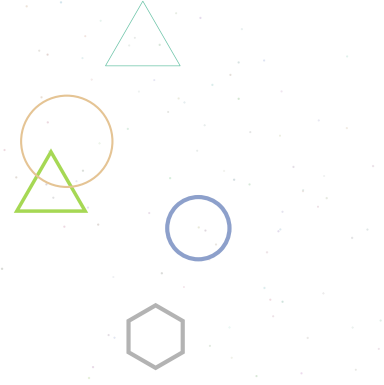[{"shape": "triangle", "thickness": 0.5, "radius": 0.56, "center": [0.371, 0.885]}, {"shape": "circle", "thickness": 3, "radius": 0.4, "center": [0.515, 0.407]}, {"shape": "triangle", "thickness": 2.5, "radius": 0.51, "center": [0.132, 0.503]}, {"shape": "circle", "thickness": 1.5, "radius": 0.59, "center": [0.173, 0.633]}, {"shape": "hexagon", "thickness": 3, "radius": 0.41, "center": [0.404, 0.126]}]